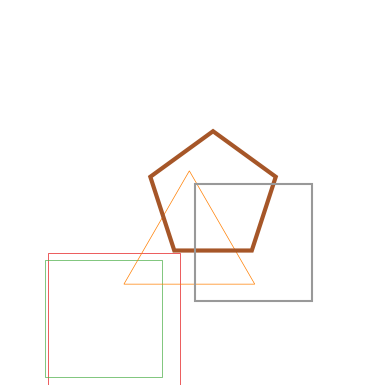[{"shape": "square", "thickness": 0.5, "radius": 0.86, "center": [0.297, 0.17]}, {"shape": "square", "thickness": 0.5, "radius": 0.76, "center": [0.269, 0.172]}, {"shape": "triangle", "thickness": 0.5, "radius": 0.98, "center": [0.492, 0.36]}, {"shape": "pentagon", "thickness": 3, "radius": 0.86, "center": [0.553, 0.488]}, {"shape": "square", "thickness": 1.5, "radius": 0.76, "center": [0.659, 0.369]}]